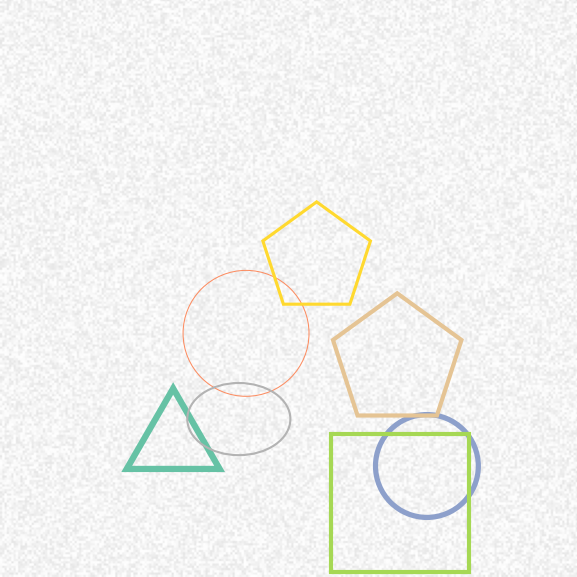[{"shape": "triangle", "thickness": 3, "radius": 0.46, "center": [0.3, 0.234]}, {"shape": "circle", "thickness": 0.5, "radius": 0.55, "center": [0.426, 0.422]}, {"shape": "circle", "thickness": 2.5, "radius": 0.45, "center": [0.739, 0.192]}, {"shape": "square", "thickness": 2, "radius": 0.6, "center": [0.692, 0.128]}, {"shape": "pentagon", "thickness": 1.5, "radius": 0.49, "center": [0.548, 0.552]}, {"shape": "pentagon", "thickness": 2, "radius": 0.58, "center": [0.688, 0.374]}, {"shape": "oval", "thickness": 1, "radius": 0.45, "center": [0.414, 0.273]}]